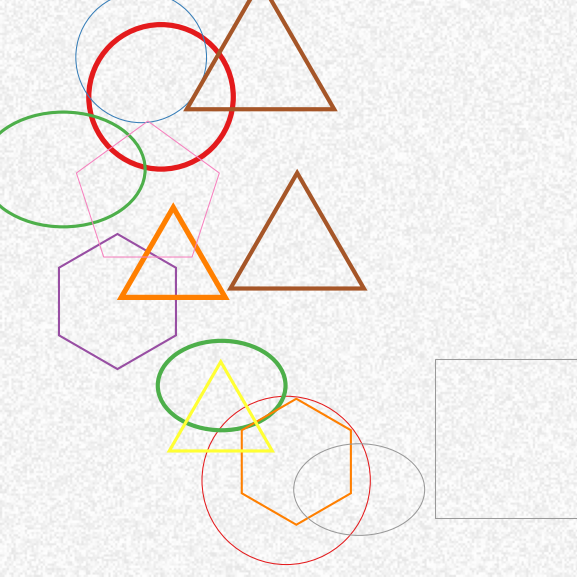[{"shape": "circle", "thickness": 0.5, "radius": 0.73, "center": [0.496, 0.167]}, {"shape": "circle", "thickness": 2.5, "radius": 0.63, "center": [0.279, 0.831]}, {"shape": "circle", "thickness": 0.5, "radius": 0.57, "center": [0.244, 0.9]}, {"shape": "oval", "thickness": 2, "radius": 0.55, "center": [0.384, 0.332]}, {"shape": "oval", "thickness": 1.5, "radius": 0.71, "center": [0.109, 0.706]}, {"shape": "hexagon", "thickness": 1, "radius": 0.58, "center": [0.203, 0.477]}, {"shape": "triangle", "thickness": 2.5, "radius": 0.52, "center": [0.3, 0.536]}, {"shape": "hexagon", "thickness": 1, "radius": 0.55, "center": [0.513, 0.2]}, {"shape": "triangle", "thickness": 1.5, "radius": 0.52, "center": [0.382, 0.27]}, {"shape": "triangle", "thickness": 2, "radius": 0.67, "center": [0.515, 0.566]}, {"shape": "triangle", "thickness": 2, "radius": 0.74, "center": [0.451, 0.884]}, {"shape": "pentagon", "thickness": 0.5, "radius": 0.65, "center": [0.256, 0.659]}, {"shape": "square", "thickness": 0.5, "radius": 0.69, "center": [0.89, 0.239]}, {"shape": "oval", "thickness": 0.5, "radius": 0.57, "center": [0.622, 0.151]}]